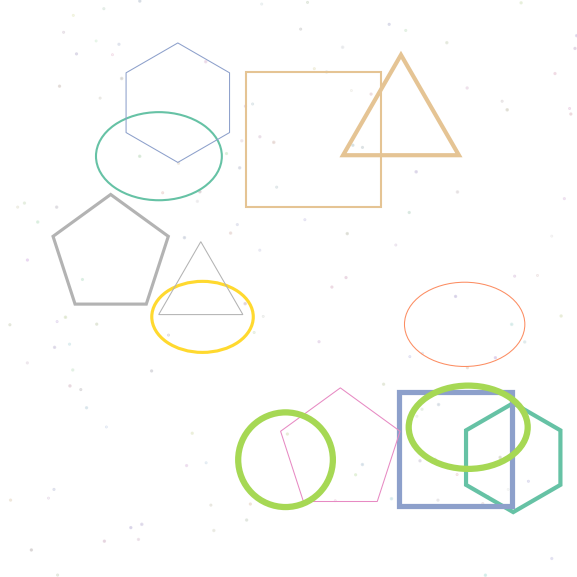[{"shape": "oval", "thickness": 1, "radius": 0.54, "center": [0.275, 0.729]}, {"shape": "hexagon", "thickness": 2, "radius": 0.47, "center": [0.889, 0.207]}, {"shape": "oval", "thickness": 0.5, "radius": 0.52, "center": [0.805, 0.437]}, {"shape": "hexagon", "thickness": 0.5, "radius": 0.52, "center": [0.308, 0.821]}, {"shape": "square", "thickness": 2.5, "radius": 0.49, "center": [0.789, 0.222]}, {"shape": "pentagon", "thickness": 0.5, "radius": 0.54, "center": [0.589, 0.219]}, {"shape": "circle", "thickness": 3, "radius": 0.41, "center": [0.494, 0.203]}, {"shape": "oval", "thickness": 3, "radius": 0.52, "center": [0.811, 0.259]}, {"shape": "oval", "thickness": 1.5, "radius": 0.44, "center": [0.351, 0.45]}, {"shape": "triangle", "thickness": 2, "radius": 0.58, "center": [0.694, 0.788]}, {"shape": "square", "thickness": 1, "radius": 0.58, "center": [0.543, 0.757]}, {"shape": "triangle", "thickness": 0.5, "radius": 0.42, "center": [0.348, 0.496]}, {"shape": "pentagon", "thickness": 1.5, "radius": 0.52, "center": [0.192, 0.557]}]